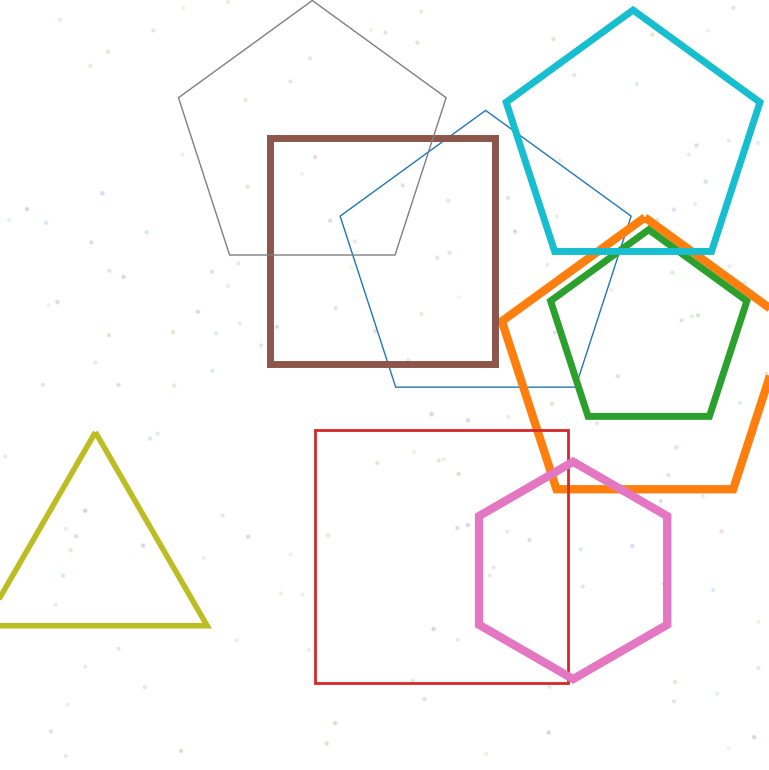[{"shape": "pentagon", "thickness": 0.5, "radius": 0.99, "center": [0.631, 0.658]}, {"shape": "pentagon", "thickness": 3, "radius": 0.98, "center": [0.837, 0.522]}, {"shape": "pentagon", "thickness": 2.5, "radius": 0.67, "center": [0.843, 0.568]}, {"shape": "square", "thickness": 1, "radius": 0.82, "center": [0.574, 0.278]}, {"shape": "square", "thickness": 2.5, "radius": 0.73, "center": [0.496, 0.674]}, {"shape": "hexagon", "thickness": 3, "radius": 0.71, "center": [0.744, 0.259]}, {"shape": "pentagon", "thickness": 0.5, "radius": 0.91, "center": [0.406, 0.817]}, {"shape": "triangle", "thickness": 2, "radius": 0.84, "center": [0.124, 0.271]}, {"shape": "pentagon", "thickness": 2.5, "radius": 0.87, "center": [0.822, 0.814]}]